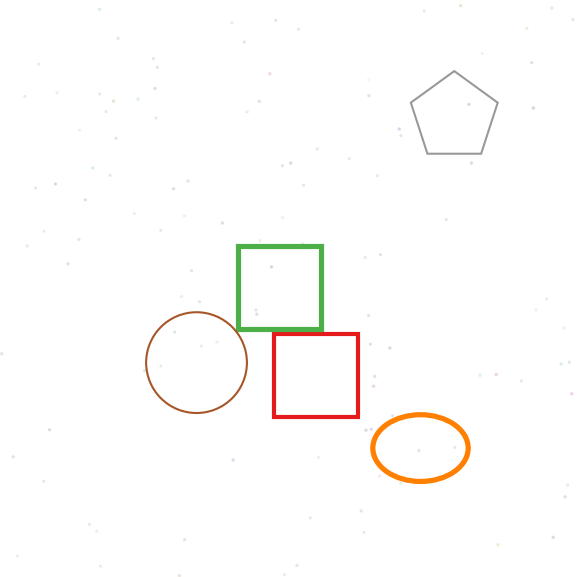[{"shape": "square", "thickness": 2, "radius": 0.36, "center": [0.547, 0.349]}, {"shape": "square", "thickness": 2.5, "radius": 0.36, "center": [0.484, 0.502]}, {"shape": "oval", "thickness": 2.5, "radius": 0.41, "center": [0.728, 0.223]}, {"shape": "circle", "thickness": 1, "radius": 0.44, "center": [0.34, 0.371]}, {"shape": "pentagon", "thickness": 1, "radius": 0.4, "center": [0.787, 0.797]}]